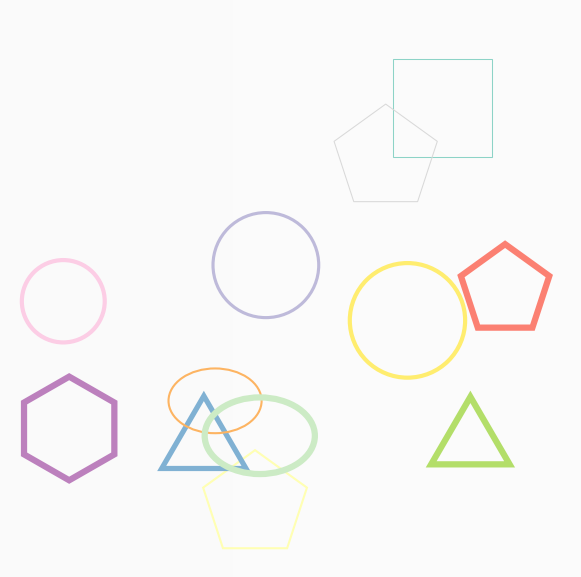[{"shape": "square", "thickness": 0.5, "radius": 0.43, "center": [0.762, 0.812]}, {"shape": "pentagon", "thickness": 1, "radius": 0.47, "center": [0.439, 0.126]}, {"shape": "circle", "thickness": 1.5, "radius": 0.45, "center": [0.457, 0.54]}, {"shape": "pentagon", "thickness": 3, "radius": 0.4, "center": [0.869, 0.496]}, {"shape": "triangle", "thickness": 2.5, "radius": 0.42, "center": [0.351, 0.23]}, {"shape": "oval", "thickness": 1, "radius": 0.4, "center": [0.37, 0.305]}, {"shape": "triangle", "thickness": 3, "radius": 0.39, "center": [0.809, 0.234]}, {"shape": "circle", "thickness": 2, "radius": 0.36, "center": [0.109, 0.477]}, {"shape": "pentagon", "thickness": 0.5, "radius": 0.47, "center": [0.664, 0.725]}, {"shape": "hexagon", "thickness": 3, "radius": 0.45, "center": [0.119, 0.257]}, {"shape": "oval", "thickness": 3, "radius": 0.47, "center": [0.447, 0.245]}, {"shape": "circle", "thickness": 2, "radius": 0.5, "center": [0.701, 0.444]}]